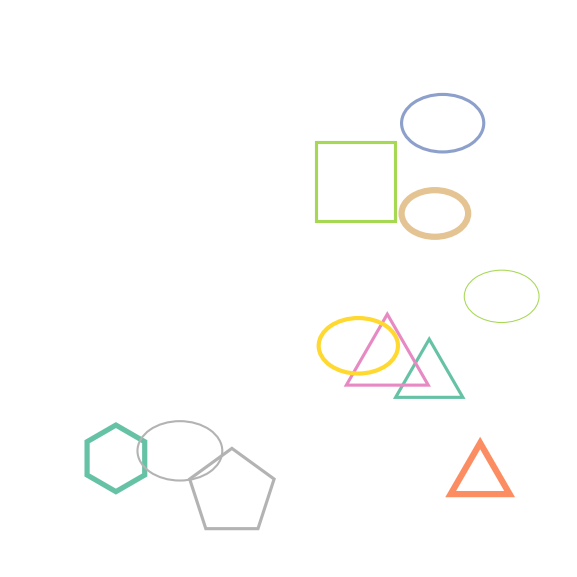[{"shape": "hexagon", "thickness": 2.5, "radius": 0.29, "center": [0.201, 0.205]}, {"shape": "triangle", "thickness": 1.5, "radius": 0.34, "center": [0.743, 0.345]}, {"shape": "triangle", "thickness": 3, "radius": 0.29, "center": [0.831, 0.173]}, {"shape": "oval", "thickness": 1.5, "radius": 0.36, "center": [0.767, 0.786]}, {"shape": "triangle", "thickness": 1.5, "radius": 0.41, "center": [0.671, 0.373]}, {"shape": "square", "thickness": 1.5, "radius": 0.34, "center": [0.616, 0.685]}, {"shape": "oval", "thickness": 0.5, "radius": 0.32, "center": [0.869, 0.486]}, {"shape": "oval", "thickness": 2, "radius": 0.34, "center": [0.62, 0.4]}, {"shape": "oval", "thickness": 3, "radius": 0.29, "center": [0.753, 0.629]}, {"shape": "pentagon", "thickness": 1.5, "radius": 0.38, "center": [0.402, 0.146]}, {"shape": "oval", "thickness": 1, "radius": 0.37, "center": [0.311, 0.218]}]